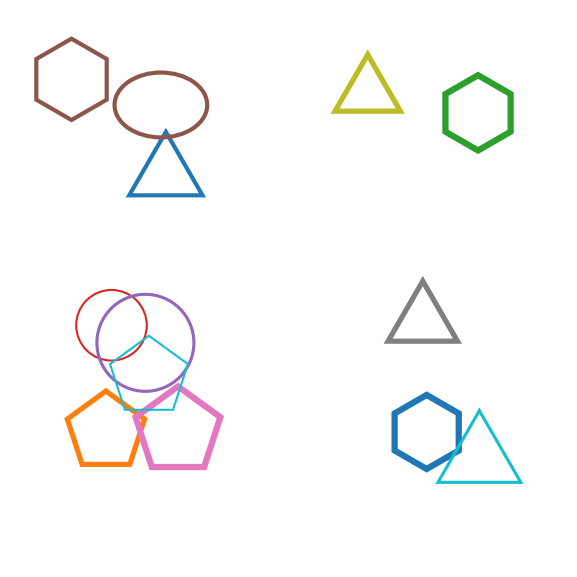[{"shape": "hexagon", "thickness": 3, "radius": 0.32, "center": [0.739, 0.251]}, {"shape": "triangle", "thickness": 2, "radius": 0.37, "center": [0.287, 0.698]}, {"shape": "pentagon", "thickness": 2.5, "radius": 0.35, "center": [0.183, 0.252]}, {"shape": "hexagon", "thickness": 3, "radius": 0.33, "center": [0.828, 0.804]}, {"shape": "circle", "thickness": 1, "radius": 0.31, "center": [0.193, 0.436]}, {"shape": "circle", "thickness": 1.5, "radius": 0.42, "center": [0.252, 0.406]}, {"shape": "oval", "thickness": 2, "radius": 0.4, "center": [0.279, 0.817]}, {"shape": "hexagon", "thickness": 2, "radius": 0.35, "center": [0.124, 0.862]}, {"shape": "pentagon", "thickness": 3, "radius": 0.39, "center": [0.308, 0.253]}, {"shape": "triangle", "thickness": 2.5, "radius": 0.35, "center": [0.732, 0.443]}, {"shape": "triangle", "thickness": 2.5, "radius": 0.33, "center": [0.637, 0.839]}, {"shape": "pentagon", "thickness": 1, "radius": 0.35, "center": [0.258, 0.347]}, {"shape": "triangle", "thickness": 1.5, "radius": 0.41, "center": [0.83, 0.205]}]